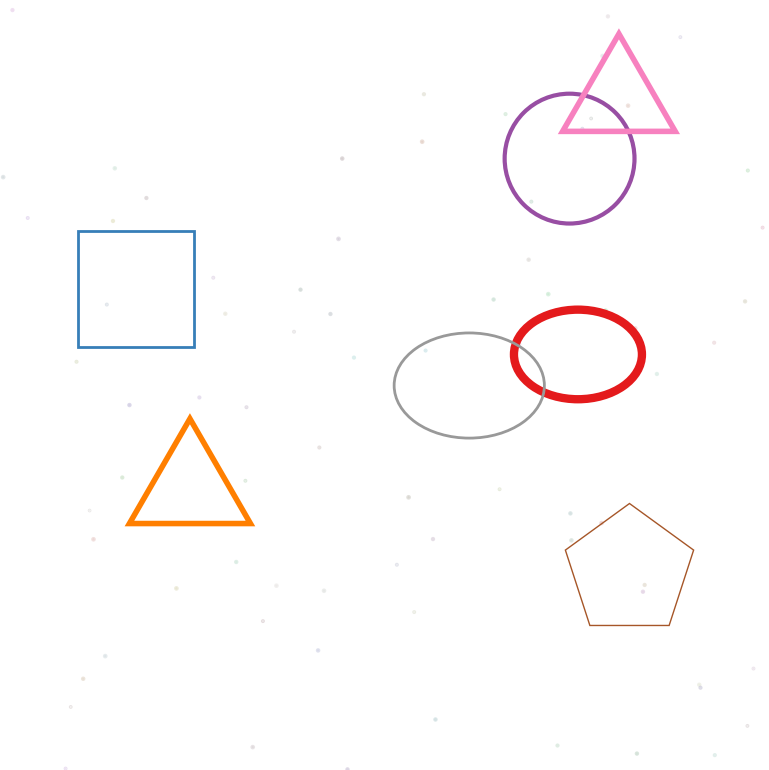[{"shape": "oval", "thickness": 3, "radius": 0.42, "center": [0.751, 0.54]}, {"shape": "square", "thickness": 1, "radius": 0.38, "center": [0.176, 0.625]}, {"shape": "circle", "thickness": 1.5, "radius": 0.42, "center": [0.74, 0.794]}, {"shape": "triangle", "thickness": 2, "radius": 0.45, "center": [0.247, 0.365]}, {"shape": "pentagon", "thickness": 0.5, "radius": 0.44, "center": [0.818, 0.259]}, {"shape": "triangle", "thickness": 2, "radius": 0.42, "center": [0.804, 0.872]}, {"shape": "oval", "thickness": 1, "radius": 0.49, "center": [0.609, 0.499]}]